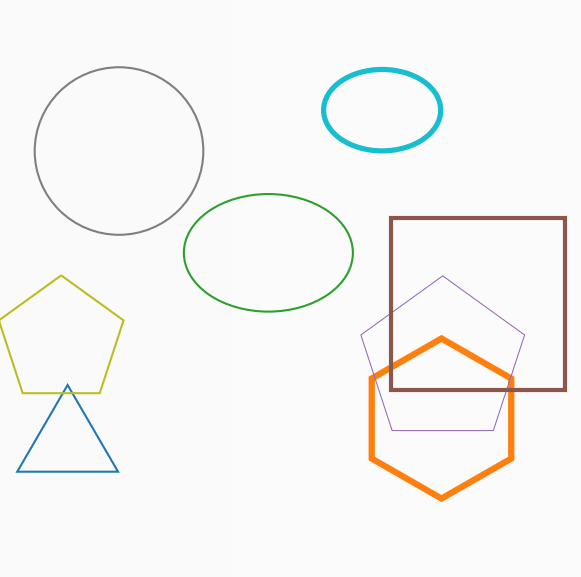[{"shape": "triangle", "thickness": 1, "radius": 0.5, "center": [0.116, 0.232]}, {"shape": "hexagon", "thickness": 3, "radius": 0.69, "center": [0.76, 0.274]}, {"shape": "oval", "thickness": 1, "radius": 0.73, "center": [0.462, 0.561]}, {"shape": "pentagon", "thickness": 0.5, "radius": 0.74, "center": [0.762, 0.373]}, {"shape": "square", "thickness": 2, "radius": 0.75, "center": [0.822, 0.473]}, {"shape": "circle", "thickness": 1, "radius": 0.73, "center": [0.205, 0.738]}, {"shape": "pentagon", "thickness": 1, "radius": 0.56, "center": [0.105, 0.41]}, {"shape": "oval", "thickness": 2.5, "radius": 0.5, "center": [0.657, 0.808]}]